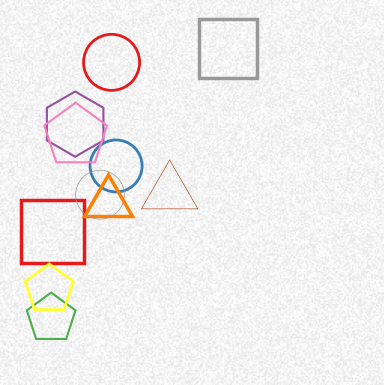[{"shape": "square", "thickness": 2.5, "radius": 0.41, "center": [0.136, 0.399]}, {"shape": "circle", "thickness": 2, "radius": 0.36, "center": [0.29, 0.838]}, {"shape": "circle", "thickness": 2, "radius": 0.34, "center": [0.302, 0.569]}, {"shape": "pentagon", "thickness": 1.5, "radius": 0.33, "center": [0.133, 0.173]}, {"shape": "hexagon", "thickness": 1.5, "radius": 0.42, "center": [0.195, 0.678]}, {"shape": "triangle", "thickness": 2.5, "radius": 0.36, "center": [0.282, 0.474]}, {"shape": "pentagon", "thickness": 2, "radius": 0.33, "center": [0.128, 0.249]}, {"shape": "triangle", "thickness": 0.5, "radius": 0.42, "center": [0.441, 0.5]}, {"shape": "pentagon", "thickness": 1.5, "radius": 0.43, "center": [0.196, 0.648]}, {"shape": "square", "thickness": 2.5, "radius": 0.38, "center": [0.593, 0.875]}, {"shape": "circle", "thickness": 0.5, "radius": 0.32, "center": [0.26, 0.494]}]